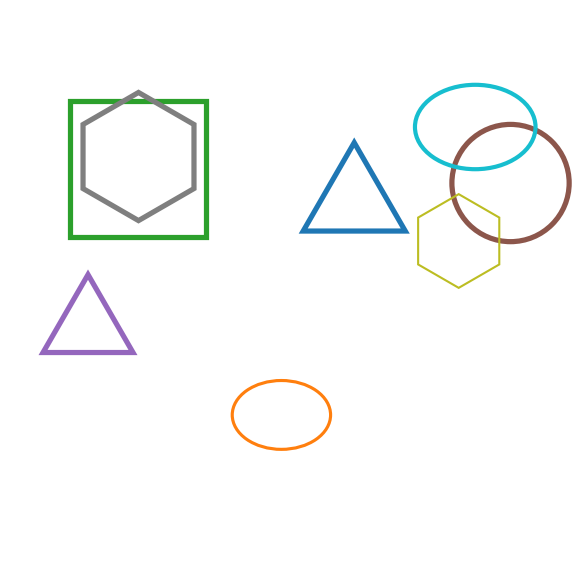[{"shape": "triangle", "thickness": 2.5, "radius": 0.51, "center": [0.613, 0.65]}, {"shape": "oval", "thickness": 1.5, "radius": 0.43, "center": [0.487, 0.281]}, {"shape": "square", "thickness": 2.5, "radius": 0.59, "center": [0.239, 0.707]}, {"shape": "triangle", "thickness": 2.5, "radius": 0.45, "center": [0.152, 0.434]}, {"shape": "circle", "thickness": 2.5, "radius": 0.51, "center": [0.884, 0.682]}, {"shape": "hexagon", "thickness": 2.5, "radius": 0.55, "center": [0.24, 0.728]}, {"shape": "hexagon", "thickness": 1, "radius": 0.41, "center": [0.794, 0.582]}, {"shape": "oval", "thickness": 2, "radius": 0.52, "center": [0.823, 0.779]}]